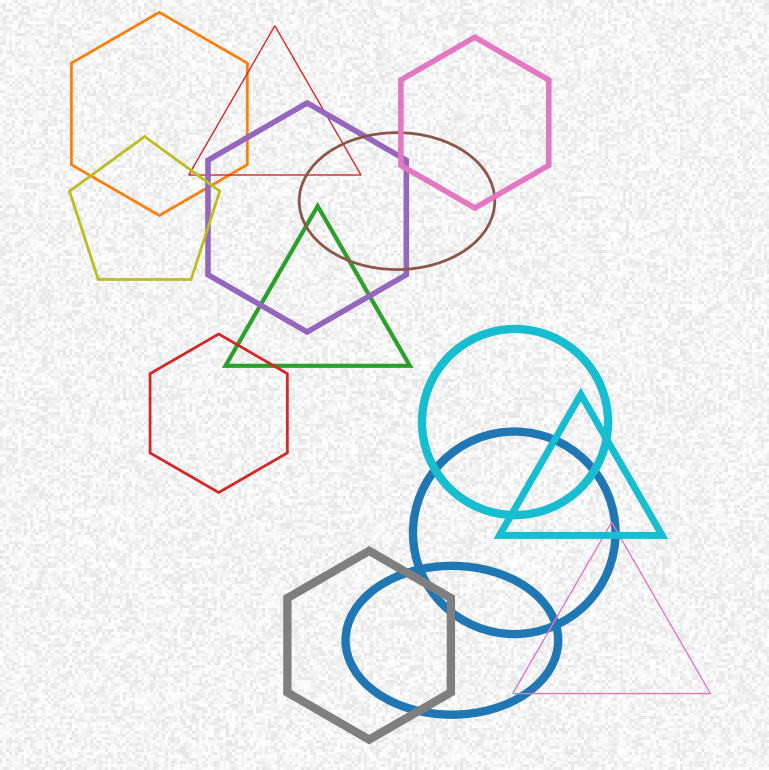[{"shape": "oval", "thickness": 3, "radius": 0.69, "center": [0.587, 0.168]}, {"shape": "circle", "thickness": 3, "radius": 0.66, "center": [0.668, 0.308]}, {"shape": "hexagon", "thickness": 1, "radius": 0.66, "center": [0.207, 0.852]}, {"shape": "triangle", "thickness": 1.5, "radius": 0.69, "center": [0.413, 0.594]}, {"shape": "hexagon", "thickness": 1, "radius": 0.51, "center": [0.284, 0.463]}, {"shape": "triangle", "thickness": 0.5, "radius": 0.65, "center": [0.357, 0.837]}, {"shape": "hexagon", "thickness": 2, "radius": 0.74, "center": [0.399, 0.718]}, {"shape": "oval", "thickness": 1, "radius": 0.64, "center": [0.516, 0.739]}, {"shape": "triangle", "thickness": 0.5, "radius": 0.74, "center": [0.794, 0.173]}, {"shape": "hexagon", "thickness": 2, "radius": 0.55, "center": [0.617, 0.841]}, {"shape": "hexagon", "thickness": 3, "radius": 0.61, "center": [0.479, 0.162]}, {"shape": "pentagon", "thickness": 1, "radius": 0.51, "center": [0.188, 0.72]}, {"shape": "triangle", "thickness": 2.5, "radius": 0.61, "center": [0.754, 0.366]}, {"shape": "circle", "thickness": 3, "radius": 0.6, "center": [0.669, 0.452]}]